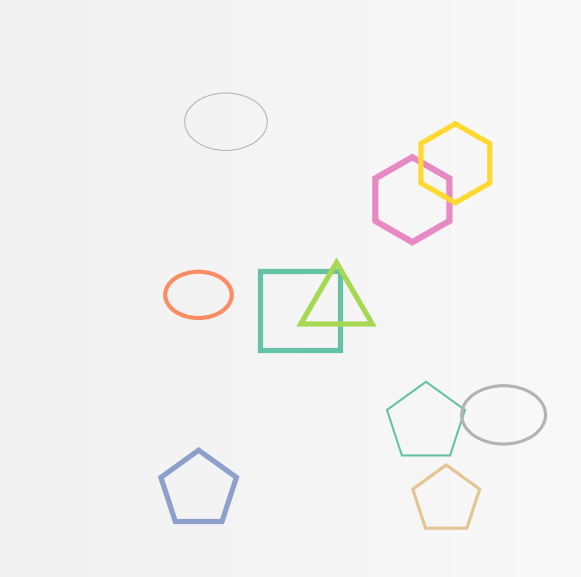[{"shape": "square", "thickness": 2.5, "radius": 0.34, "center": [0.517, 0.462]}, {"shape": "pentagon", "thickness": 1, "radius": 0.35, "center": [0.733, 0.267]}, {"shape": "oval", "thickness": 2, "radius": 0.29, "center": [0.341, 0.489]}, {"shape": "pentagon", "thickness": 2.5, "radius": 0.34, "center": [0.342, 0.151]}, {"shape": "hexagon", "thickness": 3, "radius": 0.37, "center": [0.709, 0.653]}, {"shape": "triangle", "thickness": 2.5, "radius": 0.36, "center": [0.579, 0.474]}, {"shape": "hexagon", "thickness": 2.5, "radius": 0.34, "center": [0.783, 0.716]}, {"shape": "pentagon", "thickness": 1.5, "radius": 0.3, "center": [0.768, 0.133]}, {"shape": "oval", "thickness": 0.5, "radius": 0.36, "center": [0.389, 0.788]}, {"shape": "oval", "thickness": 1.5, "radius": 0.36, "center": [0.866, 0.281]}]